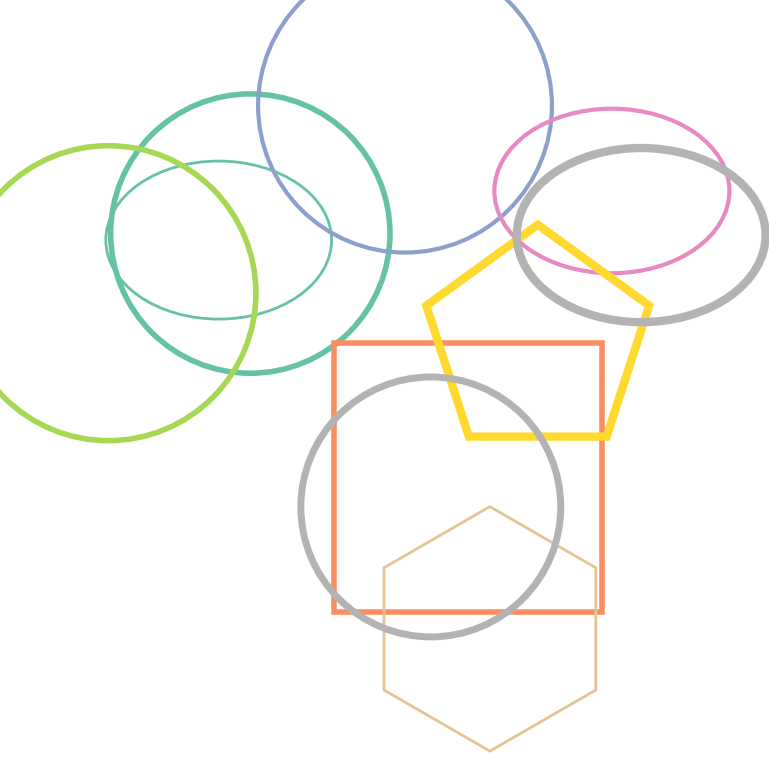[{"shape": "oval", "thickness": 1, "radius": 0.73, "center": [0.284, 0.688]}, {"shape": "circle", "thickness": 2, "radius": 0.91, "center": [0.325, 0.697]}, {"shape": "square", "thickness": 2, "radius": 0.87, "center": [0.608, 0.38]}, {"shape": "circle", "thickness": 1.5, "radius": 0.95, "center": [0.526, 0.863]}, {"shape": "oval", "thickness": 1.5, "radius": 0.76, "center": [0.795, 0.752]}, {"shape": "circle", "thickness": 2, "radius": 0.96, "center": [0.141, 0.619]}, {"shape": "pentagon", "thickness": 3, "radius": 0.76, "center": [0.698, 0.556]}, {"shape": "hexagon", "thickness": 1, "radius": 0.79, "center": [0.636, 0.183]}, {"shape": "oval", "thickness": 3, "radius": 0.81, "center": [0.833, 0.695]}, {"shape": "circle", "thickness": 2.5, "radius": 0.84, "center": [0.559, 0.342]}]